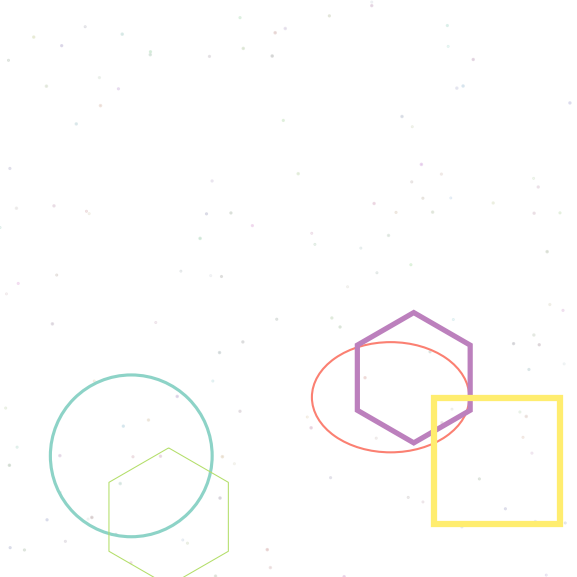[{"shape": "circle", "thickness": 1.5, "radius": 0.7, "center": [0.227, 0.21]}, {"shape": "oval", "thickness": 1, "radius": 0.68, "center": [0.676, 0.311]}, {"shape": "hexagon", "thickness": 0.5, "radius": 0.6, "center": [0.292, 0.104]}, {"shape": "hexagon", "thickness": 2.5, "radius": 0.56, "center": [0.716, 0.345]}, {"shape": "square", "thickness": 3, "radius": 0.55, "center": [0.86, 0.201]}]